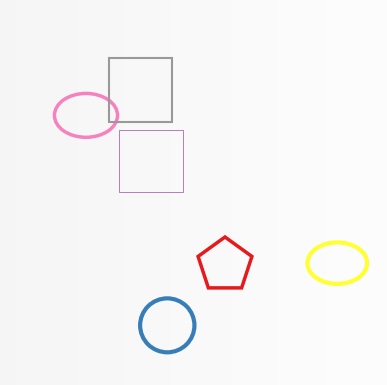[{"shape": "pentagon", "thickness": 2.5, "radius": 0.37, "center": [0.581, 0.311]}, {"shape": "circle", "thickness": 3, "radius": 0.35, "center": [0.432, 0.155]}, {"shape": "square", "thickness": 0.5, "radius": 0.41, "center": [0.39, 0.582]}, {"shape": "oval", "thickness": 3, "radius": 0.39, "center": [0.87, 0.317]}, {"shape": "oval", "thickness": 2.5, "radius": 0.41, "center": [0.222, 0.7]}, {"shape": "square", "thickness": 1.5, "radius": 0.41, "center": [0.363, 0.766]}]